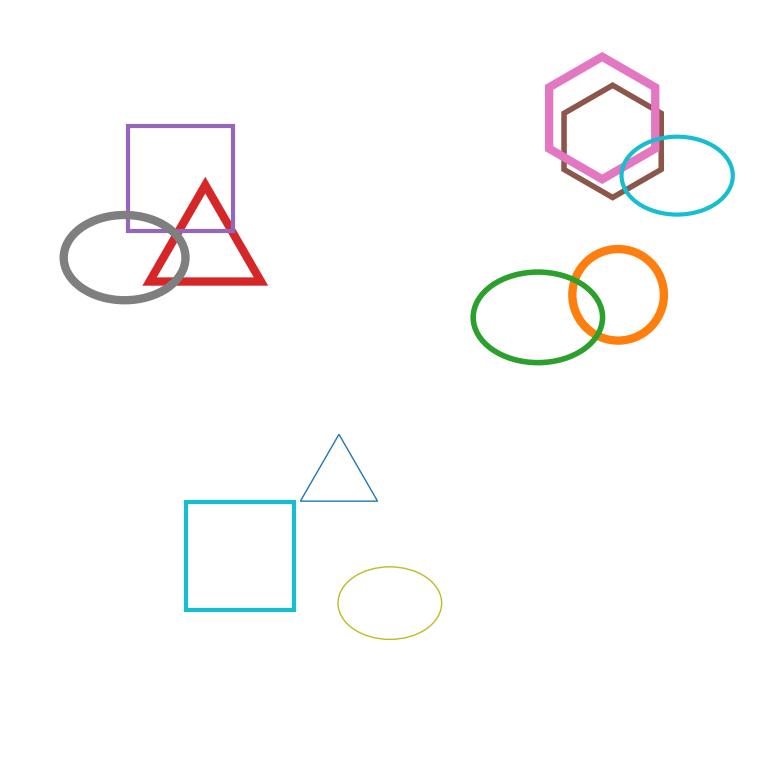[{"shape": "triangle", "thickness": 0.5, "radius": 0.29, "center": [0.44, 0.378]}, {"shape": "circle", "thickness": 3, "radius": 0.3, "center": [0.803, 0.617]}, {"shape": "oval", "thickness": 2, "radius": 0.42, "center": [0.699, 0.588]}, {"shape": "triangle", "thickness": 3, "radius": 0.42, "center": [0.267, 0.676]}, {"shape": "square", "thickness": 1.5, "radius": 0.34, "center": [0.234, 0.769]}, {"shape": "hexagon", "thickness": 2, "radius": 0.36, "center": [0.796, 0.816]}, {"shape": "hexagon", "thickness": 3, "radius": 0.4, "center": [0.782, 0.847]}, {"shape": "oval", "thickness": 3, "radius": 0.4, "center": [0.162, 0.665]}, {"shape": "oval", "thickness": 0.5, "radius": 0.34, "center": [0.506, 0.217]}, {"shape": "oval", "thickness": 1.5, "radius": 0.36, "center": [0.879, 0.772]}, {"shape": "square", "thickness": 1.5, "radius": 0.35, "center": [0.312, 0.278]}]